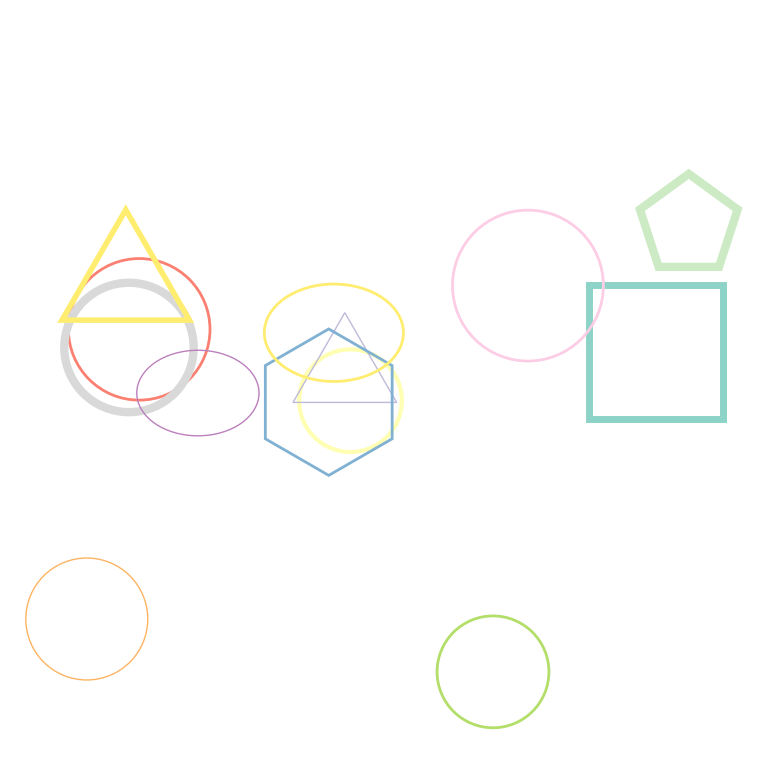[{"shape": "square", "thickness": 2.5, "radius": 0.44, "center": [0.852, 0.542]}, {"shape": "circle", "thickness": 1.5, "radius": 0.33, "center": [0.455, 0.48]}, {"shape": "triangle", "thickness": 0.5, "radius": 0.39, "center": [0.448, 0.516]}, {"shape": "circle", "thickness": 1, "radius": 0.46, "center": [0.181, 0.572]}, {"shape": "hexagon", "thickness": 1, "radius": 0.48, "center": [0.427, 0.478]}, {"shape": "circle", "thickness": 0.5, "radius": 0.4, "center": [0.113, 0.196]}, {"shape": "circle", "thickness": 1, "radius": 0.36, "center": [0.64, 0.127]}, {"shape": "circle", "thickness": 1, "radius": 0.49, "center": [0.686, 0.629]}, {"shape": "circle", "thickness": 3, "radius": 0.42, "center": [0.167, 0.549]}, {"shape": "oval", "thickness": 0.5, "radius": 0.4, "center": [0.257, 0.49]}, {"shape": "pentagon", "thickness": 3, "radius": 0.33, "center": [0.895, 0.707]}, {"shape": "triangle", "thickness": 2, "radius": 0.48, "center": [0.163, 0.632]}, {"shape": "oval", "thickness": 1, "radius": 0.45, "center": [0.434, 0.568]}]